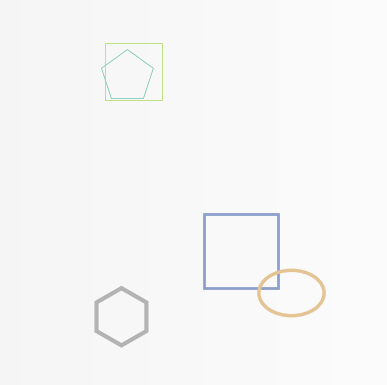[{"shape": "pentagon", "thickness": 0.5, "radius": 0.35, "center": [0.329, 0.801]}, {"shape": "square", "thickness": 2, "radius": 0.48, "center": [0.621, 0.348]}, {"shape": "square", "thickness": 0.5, "radius": 0.37, "center": [0.344, 0.815]}, {"shape": "oval", "thickness": 2.5, "radius": 0.42, "center": [0.752, 0.239]}, {"shape": "hexagon", "thickness": 3, "radius": 0.37, "center": [0.313, 0.177]}]